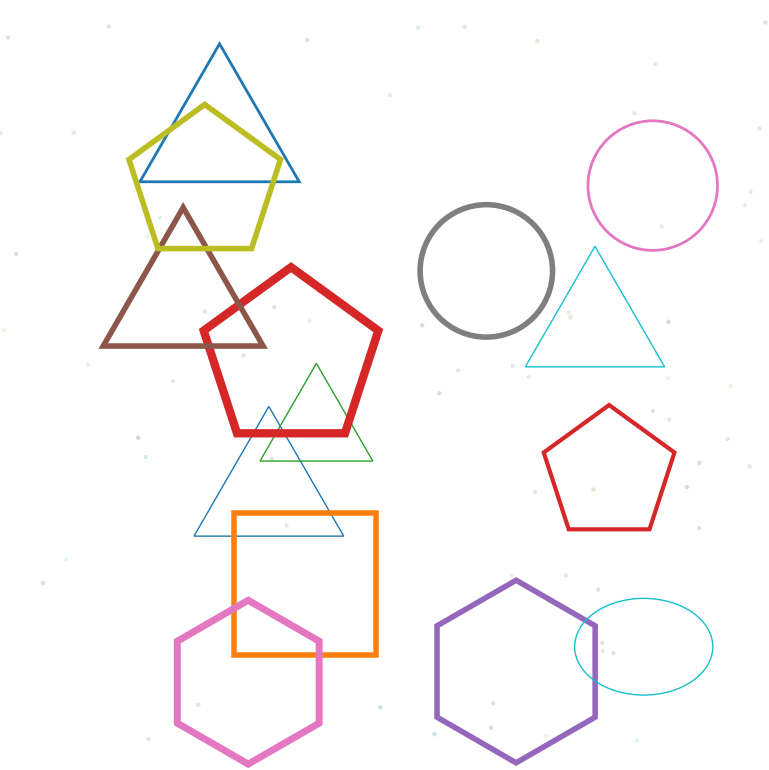[{"shape": "triangle", "thickness": 1, "radius": 0.6, "center": [0.285, 0.824]}, {"shape": "triangle", "thickness": 0.5, "radius": 0.56, "center": [0.349, 0.36]}, {"shape": "square", "thickness": 2, "radius": 0.46, "center": [0.396, 0.242]}, {"shape": "triangle", "thickness": 0.5, "radius": 0.42, "center": [0.411, 0.444]}, {"shape": "pentagon", "thickness": 3, "radius": 0.6, "center": [0.378, 0.534]}, {"shape": "pentagon", "thickness": 1.5, "radius": 0.45, "center": [0.791, 0.385]}, {"shape": "hexagon", "thickness": 2, "radius": 0.59, "center": [0.67, 0.128]}, {"shape": "triangle", "thickness": 2, "radius": 0.6, "center": [0.238, 0.611]}, {"shape": "hexagon", "thickness": 2.5, "radius": 0.53, "center": [0.322, 0.114]}, {"shape": "circle", "thickness": 1, "radius": 0.42, "center": [0.848, 0.759]}, {"shape": "circle", "thickness": 2, "radius": 0.43, "center": [0.632, 0.648]}, {"shape": "pentagon", "thickness": 2, "radius": 0.52, "center": [0.266, 0.761]}, {"shape": "oval", "thickness": 0.5, "radius": 0.45, "center": [0.836, 0.16]}, {"shape": "triangle", "thickness": 0.5, "radius": 0.52, "center": [0.773, 0.576]}]